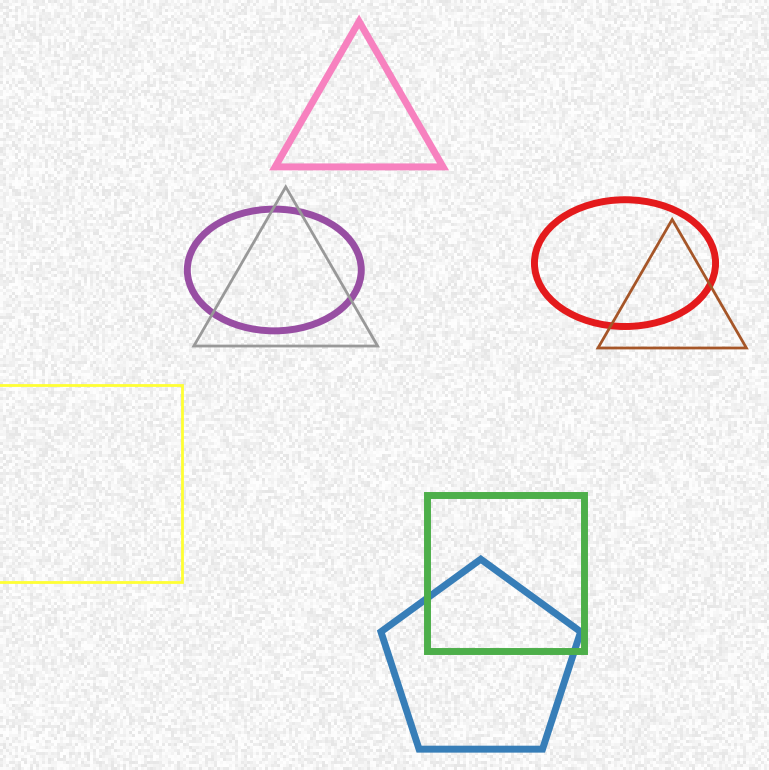[{"shape": "oval", "thickness": 2.5, "radius": 0.59, "center": [0.812, 0.658]}, {"shape": "pentagon", "thickness": 2.5, "radius": 0.68, "center": [0.624, 0.137]}, {"shape": "square", "thickness": 2.5, "radius": 0.51, "center": [0.656, 0.256]}, {"shape": "oval", "thickness": 2.5, "radius": 0.56, "center": [0.356, 0.649]}, {"shape": "square", "thickness": 1, "radius": 0.64, "center": [0.109, 0.372]}, {"shape": "triangle", "thickness": 1, "radius": 0.56, "center": [0.873, 0.604]}, {"shape": "triangle", "thickness": 2.5, "radius": 0.63, "center": [0.466, 0.846]}, {"shape": "triangle", "thickness": 1, "radius": 0.69, "center": [0.371, 0.62]}]